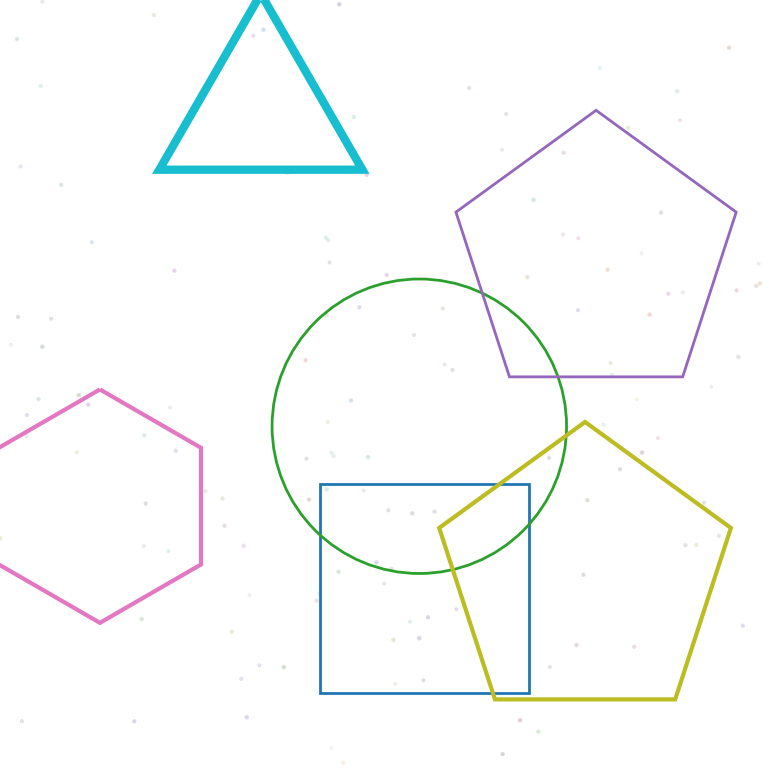[{"shape": "square", "thickness": 1, "radius": 0.68, "center": [0.551, 0.236]}, {"shape": "circle", "thickness": 1, "radius": 0.96, "center": [0.545, 0.446]}, {"shape": "pentagon", "thickness": 1, "radius": 0.96, "center": [0.774, 0.665]}, {"shape": "hexagon", "thickness": 1.5, "radius": 0.76, "center": [0.13, 0.343]}, {"shape": "pentagon", "thickness": 1.5, "radius": 1.0, "center": [0.76, 0.253]}, {"shape": "triangle", "thickness": 3, "radius": 0.76, "center": [0.339, 0.856]}]